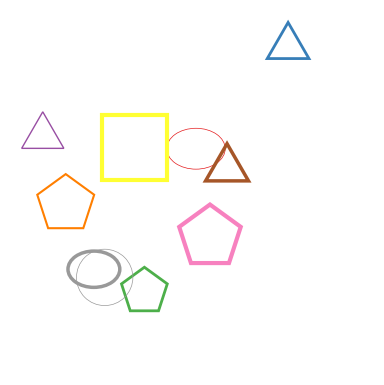[{"shape": "oval", "thickness": 0.5, "radius": 0.38, "center": [0.509, 0.614]}, {"shape": "triangle", "thickness": 2, "radius": 0.31, "center": [0.748, 0.879]}, {"shape": "pentagon", "thickness": 2, "radius": 0.31, "center": [0.375, 0.243]}, {"shape": "triangle", "thickness": 1, "radius": 0.32, "center": [0.111, 0.646]}, {"shape": "pentagon", "thickness": 1.5, "radius": 0.39, "center": [0.171, 0.47]}, {"shape": "square", "thickness": 3, "radius": 0.42, "center": [0.349, 0.617]}, {"shape": "triangle", "thickness": 2.5, "radius": 0.32, "center": [0.59, 0.562]}, {"shape": "pentagon", "thickness": 3, "radius": 0.42, "center": [0.545, 0.385]}, {"shape": "oval", "thickness": 2.5, "radius": 0.34, "center": [0.244, 0.301]}, {"shape": "circle", "thickness": 0.5, "radius": 0.37, "center": [0.272, 0.279]}]